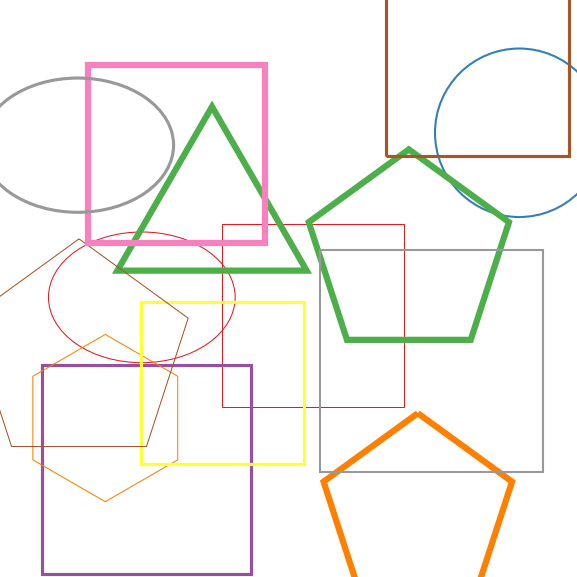[{"shape": "square", "thickness": 0.5, "radius": 0.79, "center": [0.542, 0.453]}, {"shape": "oval", "thickness": 0.5, "radius": 0.81, "center": [0.246, 0.484]}, {"shape": "circle", "thickness": 1, "radius": 0.73, "center": [0.899, 0.769]}, {"shape": "triangle", "thickness": 3, "radius": 0.95, "center": [0.367, 0.625]}, {"shape": "pentagon", "thickness": 3, "radius": 0.91, "center": [0.708, 0.558]}, {"shape": "square", "thickness": 1.5, "radius": 0.91, "center": [0.253, 0.186]}, {"shape": "hexagon", "thickness": 0.5, "radius": 0.72, "center": [0.182, 0.275]}, {"shape": "pentagon", "thickness": 3, "radius": 0.86, "center": [0.723, 0.112]}, {"shape": "square", "thickness": 1.5, "radius": 0.7, "center": [0.386, 0.336]}, {"shape": "square", "thickness": 1.5, "radius": 0.79, "center": [0.827, 0.887]}, {"shape": "pentagon", "thickness": 0.5, "radius": 0.99, "center": [0.137, 0.387]}, {"shape": "square", "thickness": 3, "radius": 0.77, "center": [0.305, 0.732]}, {"shape": "square", "thickness": 1, "radius": 0.96, "center": [0.747, 0.374]}, {"shape": "oval", "thickness": 1.5, "radius": 0.83, "center": [0.135, 0.748]}]